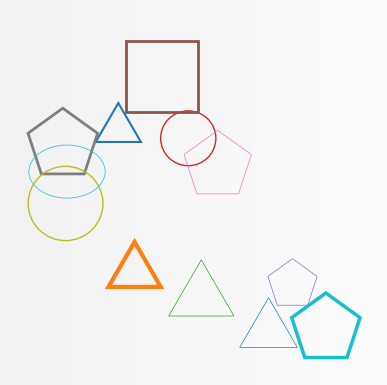[{"shape": "triangle", "thickness": 1.5, "radius": 0.34, "center": [0.305, 0.665]}, {"shape": "triangle", "thickness": 0.5, "radius": 0.43, "center": [0.693, 0.141]}, {"shape": "triangle", "thickness": 3, "radius": 0.39, "center": [0.347, 0.294]}, {"shape": "triangle", "thickness": 0.5, "radius": 0.49, "center": [0.52, 0.228]}, {"shape": "circle", "thickness": 1, "radius": 0.36, "center": [0.486, 0.641]}, {"shape": "pentagon", "thickness": 0.5, "radius": 0.33, "center": [0.755, 0.261]}, {"shape": "square", "thickness": 2, "radius": 0.46, "center": [0.419, 0.801]}, {"shape": "pentagon", "thickness": 0.5, "radius": 0.46, "center": [0.562, 0.57]}, {"shape": "pentagon", "thickness": 2, "radius": 0.47, "center": [0.162, 0.625]}, {"shape": "circle", "thickness": 1, "radius": 0.48, "center": [0.169, 0.471]}, {"shape": "pentagon", "thickness": 2.5, "radius": 0.46, "center": [0.841, 0.146]}, {"shape": "oval", "thickness": 0.5, "radius": 0.49, "center": [0.173, 0.554]}]